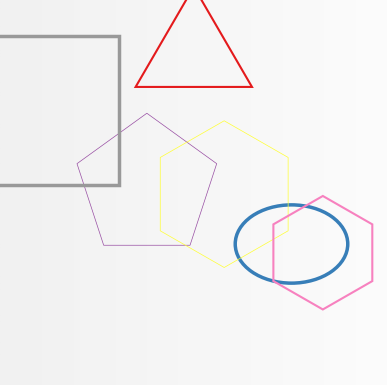[{"shape": "triangle", "thickness": 1.5, "radius": 0.87, "center": [0.5, 0.861]}, {"shape": "oval", "thickness": 2.5, "radius": 0.73, "center": [0.752, 0.366]}, {"shape": "pentagon", "thickness": 0.5, "radius": 0.95, "center": [0.379, 0.516]}, {"shape": "hexagon", "thickness": 0.5, "radius": 0.95, "center": [0.579, 0.496]}, {"shape": "hexagon", "thickness": 1.5, "radius": 0.74, "center": [0.833, 0.344]}, {"shape": "square", "thickness": 2.5, "radius": 0.97, "center": [0.114, 0.713]}]